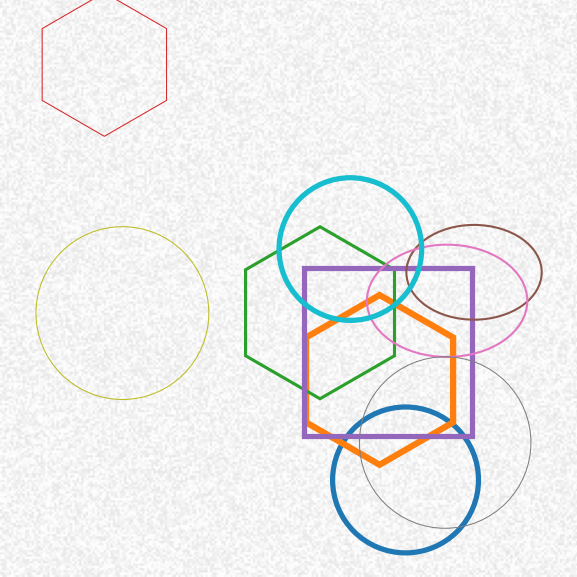[{"shape": "circle", "thickness": 2.5, "radius": 0.63, "center": [0.702, 0.168]}, {"shape": "hexagon", "thickness": 3, "radius": 0.73, "center": [0.657, 0.341]}, {"shape": "hexagon", "thickness": 1.5, "radius": 0.74, "center": [0.554, 0.458]}, {"shape": "hexagon", "thickness": 0.5, "radius": 0.62, "center": [0.181, 0.887]}, {"shape": "square", "thickness": 2.5, "radius": 0.73, "center": [0.672, 0.39]}, {"shape": "oval", "thickness": 1, "radius": 0.59, "center": [0.821, 0.528]}, {"shape": "oval", "thickness": 1, "radius": 0.69, "center": [0.774, 0.478]}, {"shape": "circle", "thickness": 0.5, "radius": 0.74, "center": [0.771, 0.233]}, {"shape": "circle", "thickness": 0.5, "radius": 0.75, "center": [0.212, 0.457]}, {"shape": "circle", "thickness": 2.5, "radius": 0.62, "center": [0.607, 0.568]}]